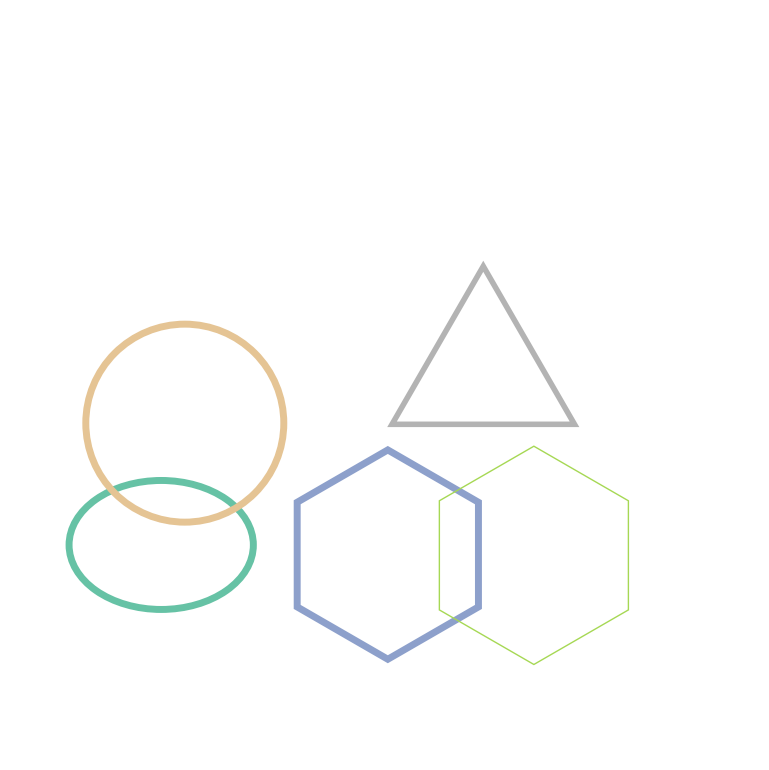[{"shape": "oval", "thickness": 2.5, "radius": 0.6, "center": [0.209, 0.292]}, {"shape": "hexagon", "thickness": 2.5, "radius": 0.68, "center": [0.504, 0.28]}, {"shape": "hexagon", "thickness": 0.5, "radius": 0.71, "center": [0.693, 0.279]}, {"shape": "circle", "thickness": 2.5, "radius": 0.64, "center": [0.24, 0.45]}, {"shape": "triangle", "thickness": 2, "radius": 0.68, "center": [0.628, 0.517]}]